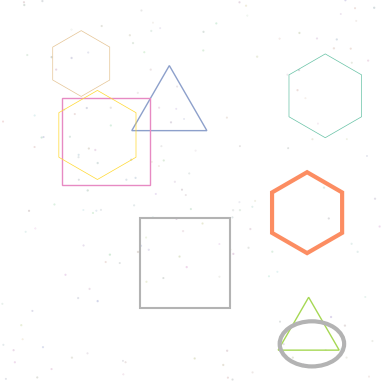[{"shape": "hexagon", "thickness": 0.5, "radius": 0.54, "center": [0.845, 0.751]}, {"shape": "hexagon", "thickness": 3, "radius": 0.53, "center": [0.798, 0.448]}, {"shape": "triangle", "thickness": 1, "radius": 0.56, "center": [0.44, 0.717]}, {"shape": "square", "thickness": 1, "radius": 0.57, "center": [0.276, 0.632]}, {"shape": "triangle", "thickness": 1, "radius": 0.46, "center": [0.802, 0.136]}, {"shape": "hexagon", "thickness": 0.5, "radius": 0.58, "center": [0.253, 0.649]}, {"shape": "hexagon", "thickness": 0.5, "radius": 0.43, "center": [0.211, 0.835]}, {"shape": "square", "thickness": 1.5, "radius": 0.58, "center": [0.481, 0.316]}, {"shape": "oval", "thickness": 3, "radius": 0.42, "center": [0.81, 0.107]}]